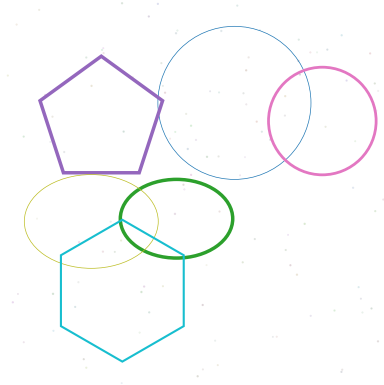[{"shape": "circle", "thickness": 0.5, "radius": 0.99, "center": [0.609, 0.733]}, {"shape": "oval", "thickness": 2.5, "radius": 0.73, "center": [0.458, 0.432]}, {"shape": "pentagon", "thickness": 2.5, "radius": 0.84, "center": [0.263, 0.687]}, {"shape": "circle", "thickness": 2, "radius": 0.7, "center": [0.837, 0.686]}, {"shape": "oval", "thickness": 0.5, "radius": 0.87, "center": [0.237, 0.425]}, {"shape": "hexagon", "thickness": 1.5, "radius": 0.92, "center": [0.318, 0.245]}]